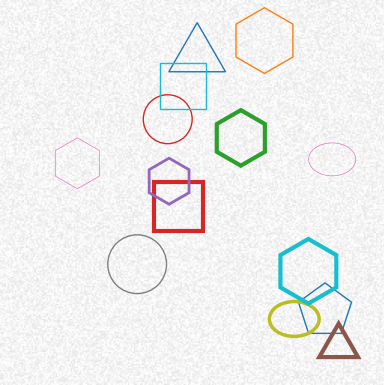[{"shape": "triangle", "thickness": 1, "radius": 0.42, "center": [0.512, 0.856]}, {"shape": "pentagon", "thickness": 1, "radius": 0.36, "center": [0.844, 0.193]}, {"shape": "hexagon", "thickness": 1, "radius": 0.43, "center": [0.687, 0.895]}, {"shape": "hexagon", "thickness": 3, "radius": 0.36, "center": [0.626, 0.642]}, {"shape": "square", "thickness": 3, "radius": 0.32, "center": [0.463, 0.463]}, {"shape": "circle", "thickness": 1, "radius": 0.32, "center": [0.436, 0.69]}, {"shape": "hexagon", "thickness": 2, "radius": 0.3, "center": [0.439, 0.529]}, {"shape": "triangle", "thickness": 3, "radius": 0.29, "center": [0.88, 0.101]}, {"shape": "hexagon", "thickness": 0.5, "radius": 0.33, "center": [0.201, 0.576]}, {"shape": "oval", "thickness": 0.5, "radius": 0.31, "center": [0.863, 0.586]}, {"shape": "circle", "thickness": 1, "radius": 0.38, "center": [0.356, 0.314]}, {"shape": "oval", "thickness": 2.5, "radius": 0.32, "center": [0.764, 0.171]}, {"shape": "square", "thickness": 1, "radius": 0.3, "center": [0.476, 0.776]}, {"shape": "hexagon", "thickness": 3, "radius": 0.42, "center": [0.801, 0.295]}]